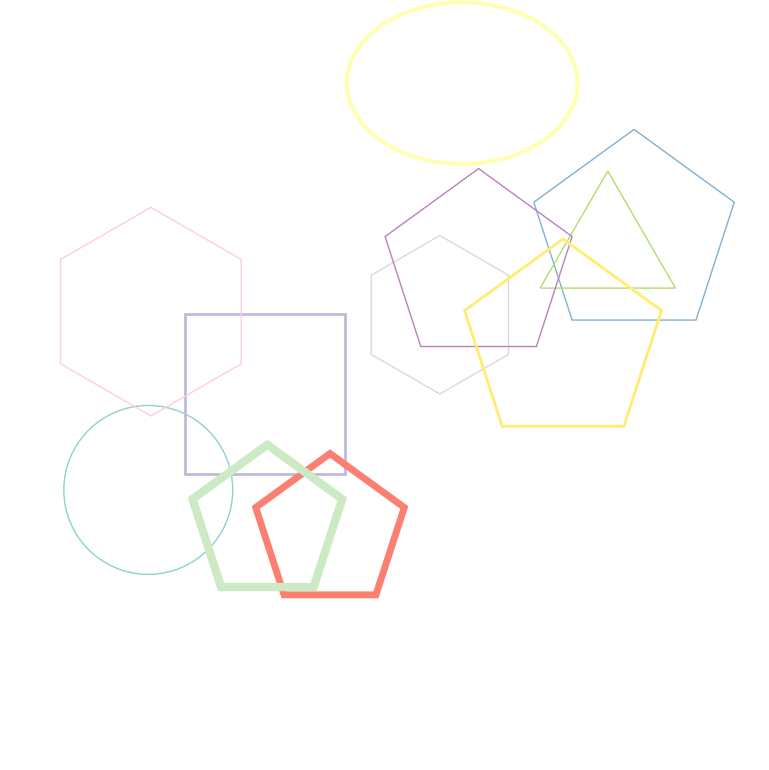[{"shape": "circle", "thickness": 0.5, "radius": 0.55, "center": [0.193, 0.364]}, {"shape": "oval", "thickness": 1.5, "radius": 0.75, "center": [0.6, 0.892]}, {"shape": "square", "thickness": 1, "radius": 0.52, "center": [0.344, 0.488]}, {"shape": "pentagon", "thickness": 2.5, "radius": 0.51, "center": [0.429, 0.31]}, {"shape": "pentagon", "thickness": 0.5, "radius": 0.68, "center": [0.823, 0.695]}, {"shape": "triangle", "thickness": 0.5, "radius": 0.51, "center": [0.789, 0.677]}, {"shape": "hexagon", "thickness": 0.5, "radius": 0.68, "center": [0.196, 0.595]}, {"shape": "hexagon", "thickness": 0.5, "radius": 0.51, "center": [0.571, 0.591]}, {"shape": "pentagon", "thickness": 0.5, "radius": 0.64, "center": [0.622, 0.653]}, {"shape": "pentagon", "thickness": 3, "radius": 0.51, "center": [0.347, 0.32]}, {"shape": "pentagon", "thickness": 1, "radius": 0.67, "center": [0.731, 0.555]}]